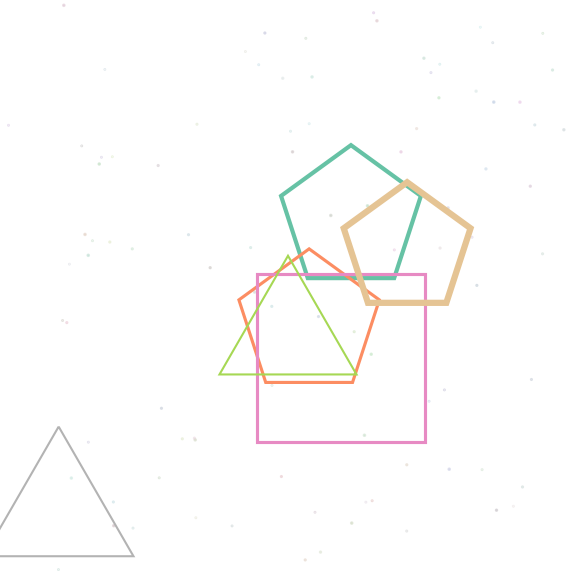[{"shape": "pentagon", "thickness": 2, "radius": 0.64, "center": [0.608, 0.621]}, {"shape": "pentagon", "thickness": 1.5, "radius": 0.64, "center": [0.535, 0.44]}, {"shape": "square", "thickness": 1.5, "radius": 0.73, "center": [0.591, 0.379]}, {"shape": "triangle", "thickness": 1, "radius": 0.68, "center": [0.499, 0.419]}, {"shape": "pentagon", "thickness": 3, "radius": 0.58, "center": [0.705, 0.568]}, {"shape": "triangle", "thickness": 1, "radius": 0.75, "center": [0.102, 0.111]}]